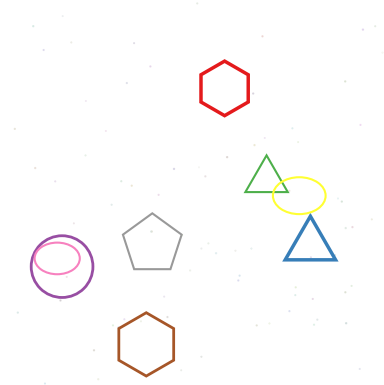[{"shape": "hexagon", "thickness": 2.5, "radius": 0.35, "center": [0.583, 0.77]}, {"shape": "triangle", "thickness": 2.5, "radius": 0.38, "center": [0.806, 0.363]}, {"shape": "triangle", "thickness": 1.5, "radius": 0.32, "center": [0.692, 0.533]}, {"shape": "circle", "thickness": 2, "radius": 0.4, "center": [0.161, 0.308]}, {"shape": "oval", "thickness": 1.5, "radius": 0.34, "center": [0.777, 0.492]}, {"shape": "hexagon", "thickness": 2, "radius": 0.41, "center": [0.38, 0.106]}, {"shape": "oval", "thickness": 1.5, "radius": 0.29, "center": [0.149, 0.329]}, {"shape": "pentagon", "thickness": 1.5, "radius": 0.4, "center": [0.396, 0.366]}]